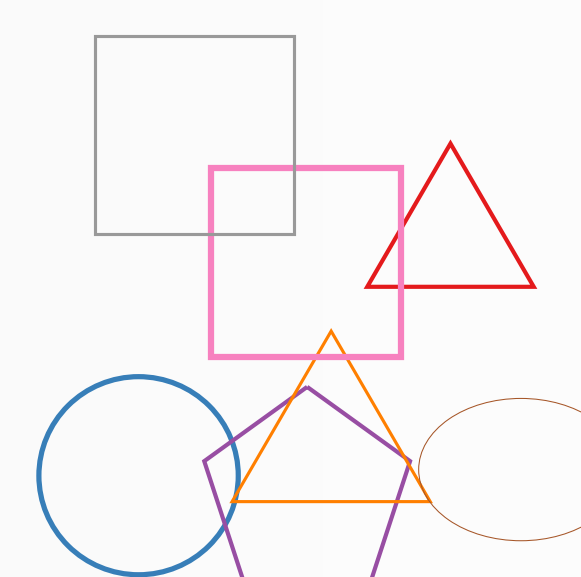[{"shape": "triangle", "thickness": 2, "radius": 0.83, "center": [0.775, 0.585]}, {"shape": "circle", "thickness": 2.5, "radius": 0.86, "center": [0.238, 0.175]}, {"shape": "pentagon", "thickness": 2, "radius": 0.93, "center": [0.528, 0.143]}, {"shape": "triangle", "thickness": 1.5, "radius": 0.98, "center": [0.57, 0.229]}, {"shape": "oval", "thickness": 0.5, "radius": 0.88, "center": [0.896, 0.186]}, {"shape": "square", "thickness": 3, "radius": 0.82, "center": [0.526, 0.544]}, {"shape": "square", "thickness": 1.5, "radius": 0.86, "center": [0.334, 0.765]}]